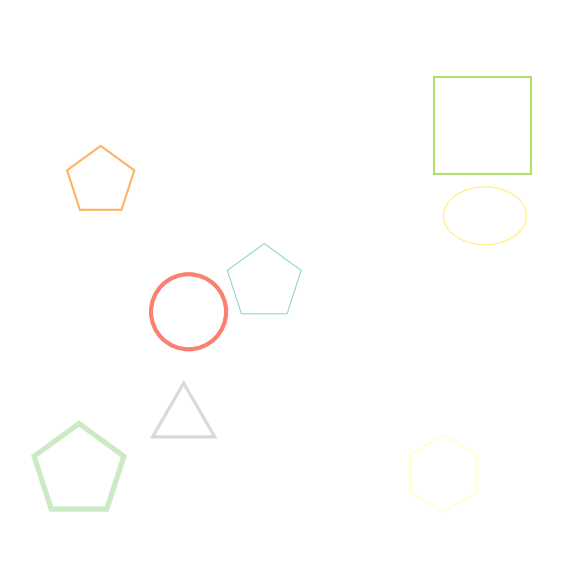[{"shape": "pentagon", "thickness": 0.5, "radius": 0.34, "center": [0.458, 0.51]}, {"shape": "hexagon", "thickness": 0.5, "radius": 0.33, "center": [0.768, 0.179]}, {"shape": "circle", "thickness": 2, "radius": 0.32, "center": [0.327, 0.459]}, {"shape": "pentagon", "thickness": 1, "radius": 0.31, "center": [0.174, 0.685]}, {"shape": "square", "thickness": 1, "radius": 0.42, "center": [0.835, 0.782]}, {"shape": "triangle", "thickness": 1.5, "radius": 0.31, "center": [0.318, 0.274]}, {"shape": "pentagon", "thickness": 2.5, "radius": 0.41, "center": [0.137, 0.184]}, {"shape": "oval", "thickness": 0.5, "radius": 0.36, "center": [0.84, 0.625]}]